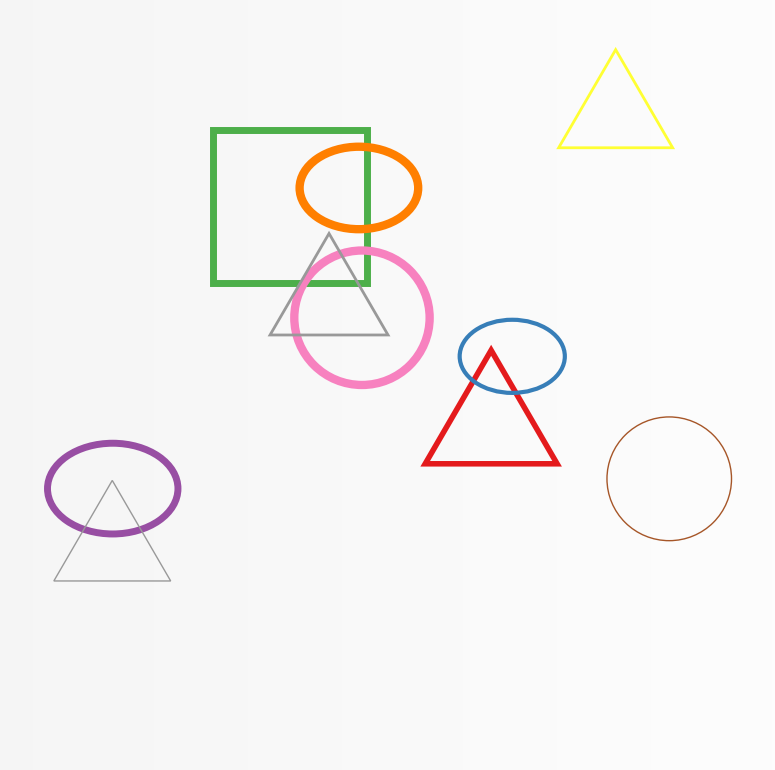[{"shape": "triangle", "thickness": 2, "radius": 0.49, "center": [0.634, 0.447]}, {"shape": "oval", "thickness": 1.5, "radius": 0.34, "center": [0.661, 0.537]}, {"shape": "square", "thickness": 2.5, "radius": 0.5, "center": [0.375, 0.732]}, {"shape": "oval", "thickness": 2.5, "radius": 0.42, "center": [0.145, 0.365]}, {"shape": "oval", "thickness": 3, "radius": 0.38, "center": [0.463, 0.756]}, {"shape": "triangle", "thickness": 1, "radius": 0.42, "center": [0.794, 0.851]}, {"shape": "circle", "thickness": 0.5, "radius": 0.4, "center": [0.864, 0.378]}, {"shape": "circle", "thickness": 3, "radius": 0.44, "center": [0.467, 0.587]}, {"shape": "triangle", "thickness": 0.5, "radius": 0.44, "center": [0.145, 0.289]}, {"shape": "triangle", "thickness": 1, "radius": 0.44, "center": [0.425, 0.609]}]